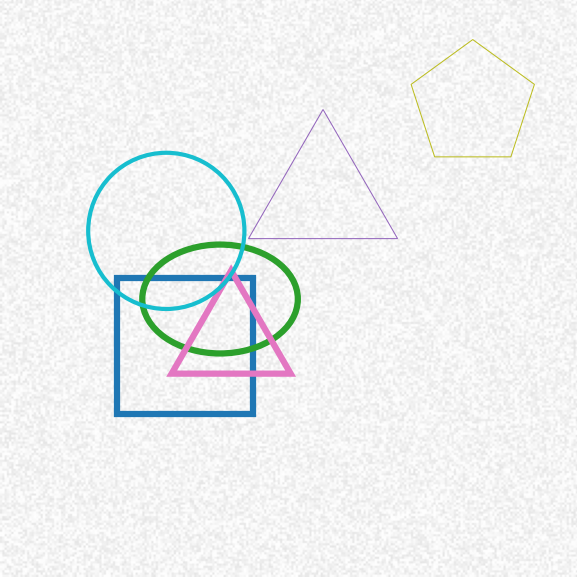[{"shape": "square", "thickness": 3, "radius": 0.59, "center": [0.321, 0.399]}, {"shape": "oval", "thickness": 3, "radius": 0.67, "center": [0.381, 0.481]}, {"shape": "triangle", "thickness": 0.5, "radius": 0.75, "center": [0.559, 0.66]}, {"shape": "triangle", "thickness": 3, "radius": 0.59, "center": [0.4, 0.412]}, {"shape": "pentagon", "thickness": 0.5, "radius": 0.56, "center": [0.819, 0.818]}, {"shape": "circle", "thickness": 2, "radius": 0.68, "center": [0.288, 0.599]}]